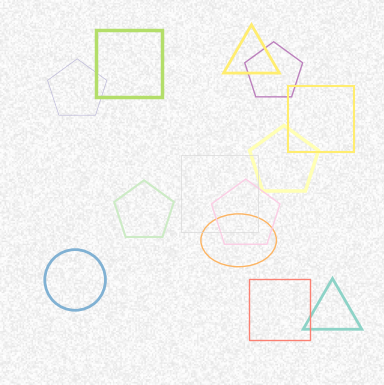[{"shape": "triangle", "thickness": 2, "radius": 0.44, "center": [0.864, 0.189]}, {"shape": "pentagon", "thickness": 2.5, "radius": 0.47, "center": [0.738, 0.58]}, {"shape": "pentagon", "thickness": 0.5, "radius": 0.4, "center": [0.201, 0.766]}, {"shape": "square", "thickness": 1, "radius": 0.4, "center": [0.726, 0.196]}, {"shape": "circle", "thickness": 2, "radius": 0.39, "center": [0.195, 0.273]}, {"shape": "oval", "thickness": 1, "radius": 0.49, "center": [0.62, 0.376]}, {"shape": "square", "thickness": 2.5, "radius": 0.43, "center": [0.335, 0.836]}, {"shape": "pentagon", "thickness": 1, "radius": 0.47, "center": [0.638, 0.441]}, {"shape": "square", "thickness": 0.5, "radius": 0.5, "center": [0.57, 0.498]}, {"shape": "pentagon", "thickness": 1, "radius": 0.4, "center": [0.711, 0.812]}, {"shape": "pentagon", "thickness": 1.5, "radius": 0.41, "center": [0.374, 0.45]}, {"shape": "square", "thickness": 1.5, "radius": 0.43, "center": [0.835, 0.69]}, {"shape": "triangle", "thickness": 2, "radius": 0.42, "center": [0.653, 0.852]}]